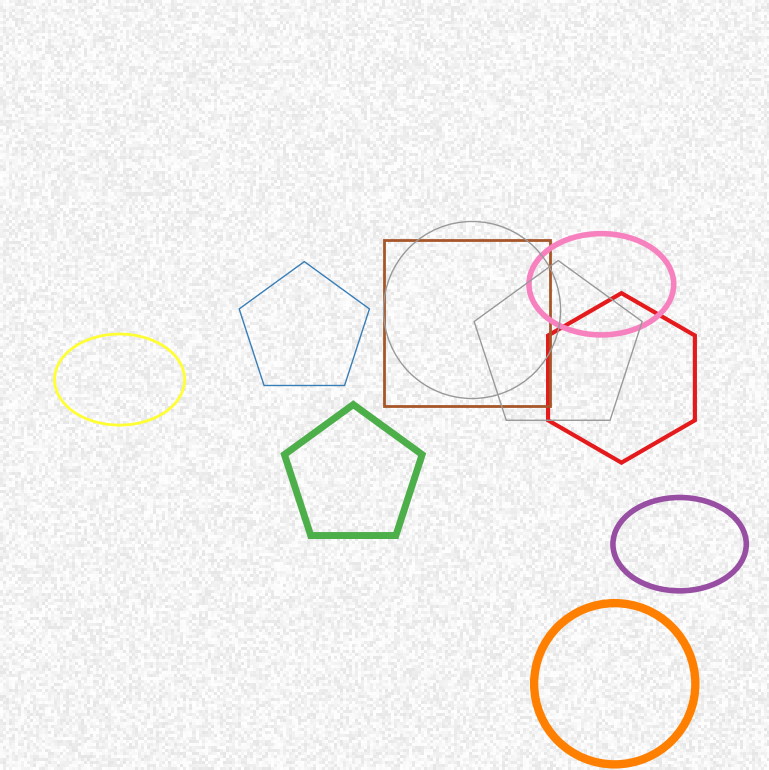[{"shape": "hexagon", "thickness": 1.5, "radius": 0.55, "center": [0.807, 0.509]}, {"shape": "pentagon", "thickness": 0.5, "radius": 0.44, "center": [0.395, 0.571]}, {"shape": "pentagon", "thickness": 2.5, "radius": 0.47, "center": [0.459, 0.381]}, {"shape": "oval", "thickness": 2, "radius": 0.43, "center": [0.883, 0.293]}, {"shape": "circle", "thickness": 3, "radius": 0.52, "center": [0.798, 0.112]}, {"shape": "oval", "thickness": 1, "radius": 0.42, "center": [0.155, 0.507]}, {"shape": "square", "thickness": 1, "radius": 0.54, "center": [0.607, 0.581]}, {"shape": "oval", "thickness": 2, "radius": 0.47, "center": [0.781, 0.631]}, {"shape": "pentagon", "thickness": 0.5, "radius": 0.57, "center": [0.725, 0.547]}, {"shape": "circle", "thickness": 0.5, "radius": 0.57, "center": [0.613, 0.597]}]